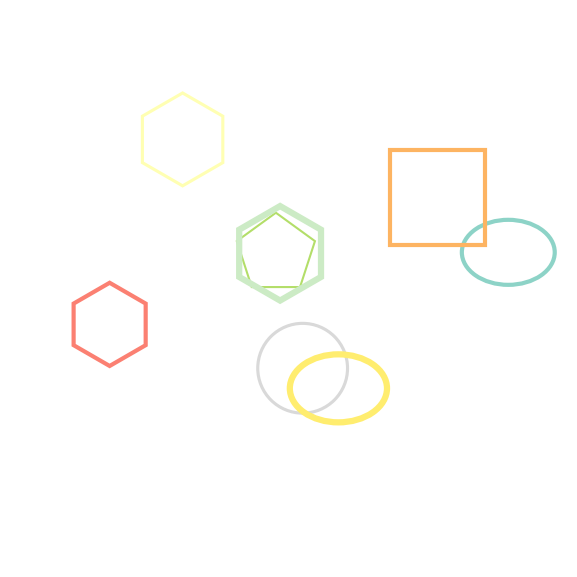[{"shape": "oval", "thickness": 2, "radius": 0.4, "center": [0.88, 0.562]}, {"shape": "hexagon", "thickness": 1.5, "radius": 0.4, "center": [0.316, 0.758]}, {"shape": "hexagon", "thickness": 2, "radius": 0.36, "center": [0.19, 0.437]}, {"shape": "square", "thickness": 2, "radius": 0.41, "center": [0.757, 0.657]}, {"shape": "pentagon", "thickness": 1, "radius": 0.36, "center": [0.478, 0.56]}, {"shape": "circle", "thickness": 1.5, "radius": 0.39, "center": [0.524, 0.361]}, {"shape": "hexagon", "thickness": 3, "radius": 0.41, "center": [0.485, 0.56]}, {"shape": "oval", "thickness": 3, "radius": 0.42, "center": [0.586, 0.327]}]